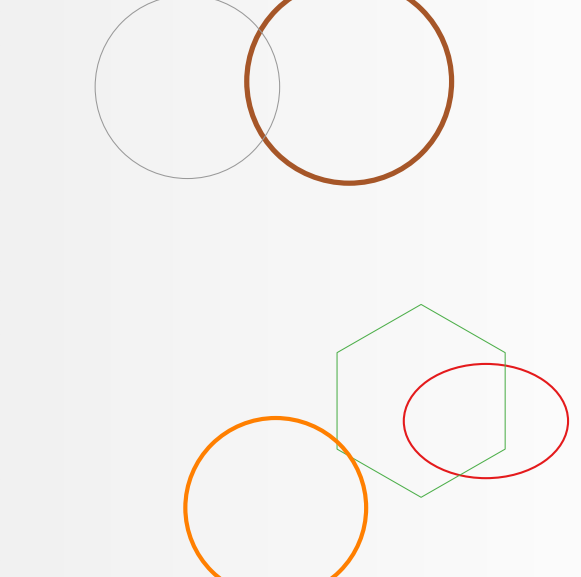[{"shape": "oval", "thickness": 1, "radius": 0.71, "center": [0.836, 0.27]}, {"shape": "hexagon", "thickness": 0.5, "radius": 0.83, "center": [0.724, 0.305]}, {"shape": "circle", "thickness": 2, "radius": 0.78, "center": [0.474, 0.12]}, {"shape": "circle", "thickness": 2.5, "radius": 0.88, "center": [0.601, 0.858]}, {"shape": "circle", "thickness": 0.5, "radius": 0.79, "center": [0.322, 0.849]}]